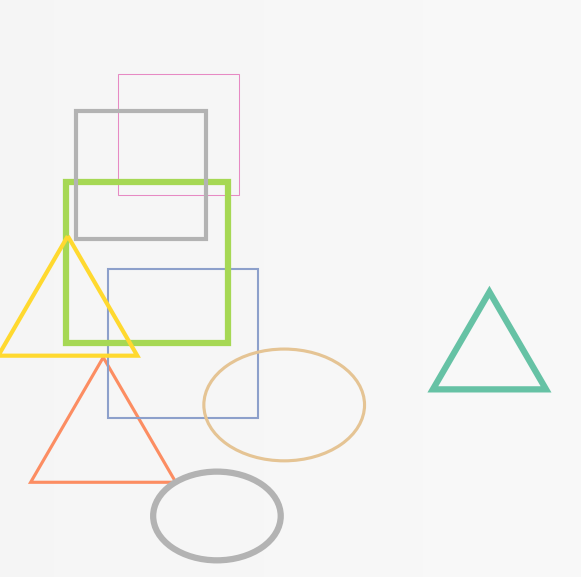[{"shape": "triangle", "thickness": 3, "radius": 0.56, "center": [0.842, 0.381]}, {"shape": "triangle", "thickness": 1.5, "radius": 0.72, "center": [0.178, 0.236]}, {"shape": "square", "thickness": 1, "radius": 0.64, "center": [0.315, 0.404]}, {"shape": "square", "thickness": 0.5, "radius": 0.52, "center": [0.307, 0.766]}, {"shape": "square", "thickness": 3, "radius": 0.7, "center": [0.252, 0.544]}, {"shape": "triangle", "thickness": 2, "radius": 0.69, "center": [0.117, 0.452]}, {"shape": "oval", "thickness": 1.5, "radius": 0.69, "center": [0.489, 0.298]}, {"shape": "oval", "thickness": 3, "radius": 0.55, "center": [0.373, 0.106]}, {"shape": "square", "thickness": 2, "radius": 0.56, "center": [0.243, 0.696]}]